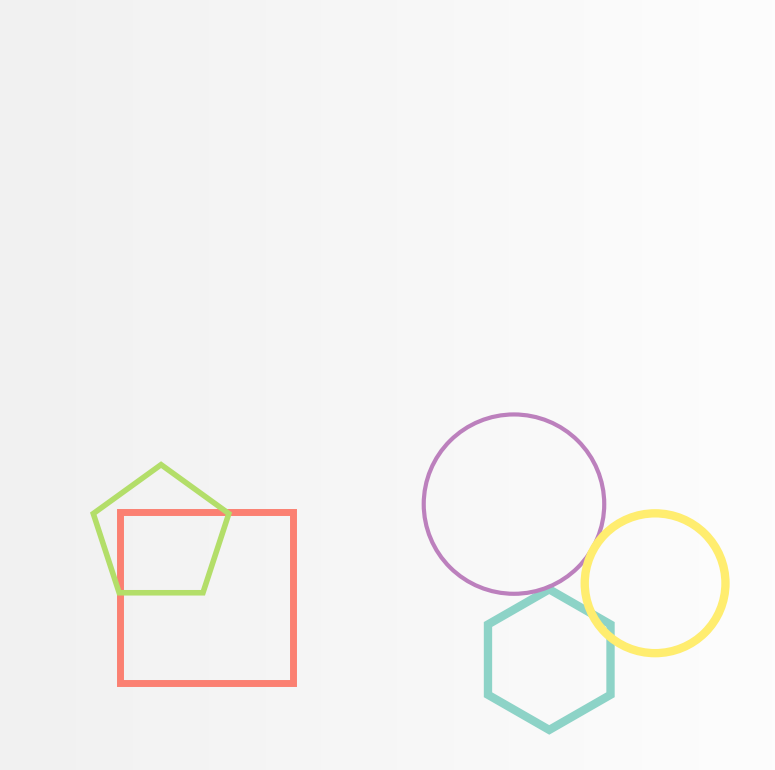[{"shape": "hexagon", "thickness": 3, "radius": 0.46, "center": [0.709, 0.143]}, {"shape": "square", "thickness": 2.5, "radius": 0.56, "center": [0.266, 0.224]}, {"shape": "pentagon", "thickness": 2, "radius": 0.46, "center": [0.208, 0.305]}, {"shape": "circle", "thickness": 1.5, "radius": 0.58, "center": [0.663, 0.345]}, {"shape": "circle", "thickness": 3, "radius": 0.45, "center": [0.845, 0.243]}]